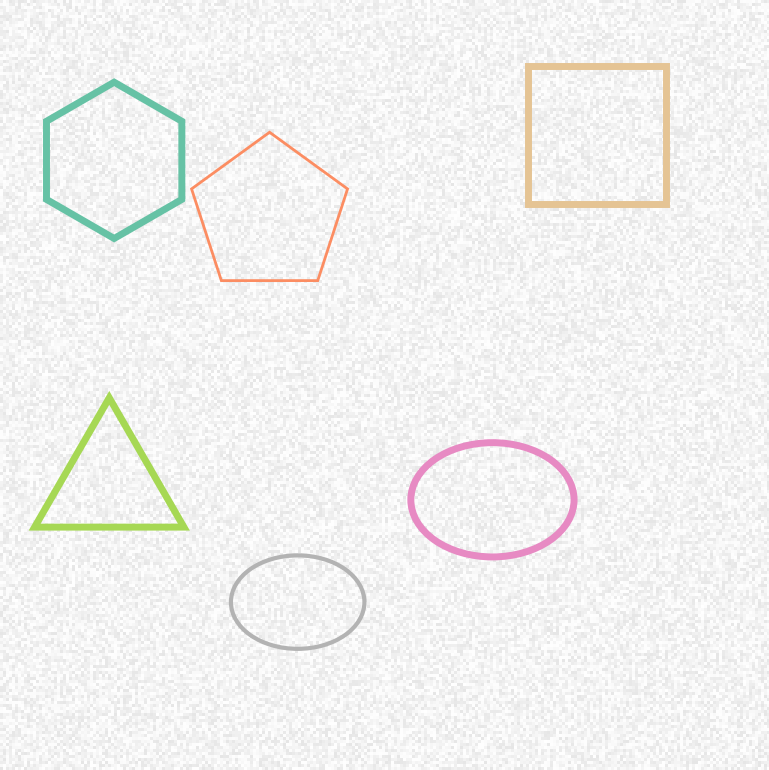[{"shape": "hexagon", "thickness": 2.5, "radius": 0.51, "center": [0.148, 0.792]}, {"shape": "pentagon", "thickness": 1, "radius": 0.53, "center": [0.35, 0.722]}, {"shape": "oval", "thickness": 2.5, "radius": 0.53, "center": [0.64, 0.351]}, {"shape": "triangle", "thickness": 2.5, "radius": 0.56, "center": [0.142, 0.371]}, {"shape": "square", "thickness": 2.5, "radius": 0.45, "center": [0.775, 0.825]}, {"shape": "oval", "thickness": 1.5, "radius": 0.43, "center": [0.387, 0.218]}]